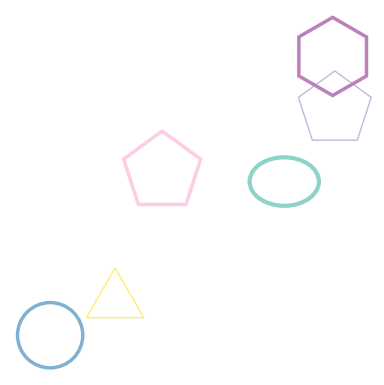[{"shape": "oval", "thickness": 3, "radius": 0.45, "center": [0.738, 0.528]}, {"shape": "pentagon", "thickness": 1, "radius": 0.5, "center": [0.87, 0.716]}, {"shape": "circle", "thickness": 2.5, "radius": 0.42, "center": [0.13, 0.129]}, {"shape": "pentagon", "thickness": 2.5, "radius": 0.53, "center": [0.421, 0.554]}, {"shape": "hexagon", "thickness": 2.5, "radius": 0.51, "center": [0.864, 0.853]}, {"shape": "triangle", "thickness": 1, "radius": 0.43, "center": [0.299, 0.218]}]